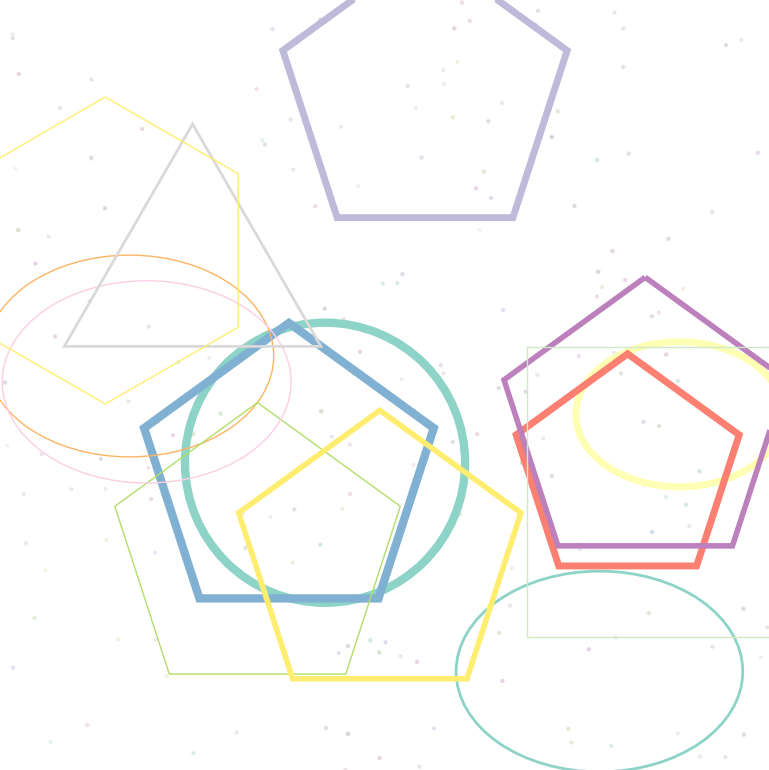[{"shape": "oval", "thickness": 1, "radius": 0.93, "center": [0.778, 0.128]}, {"shape": "circle", "thickness": 3, "radius": 0.91, "center": [0.422, 0.399]}, {"shape": "oval", "thickness": 2.5, "radius": 0.67, "center": [0.882, 0.462]}, {"shape": "pentagon", "thickness": 2.5, "radius": 0.97, "center": [0.552, 0.874]}, {"shape": "pentagon", "thickness": 2.5, "radius": 0.76, "center": [0.815, 0.388]}, {"shape": "pentagon", "thickness": 3, "radius": 0.99, "center": [0.375, 0.383]}, {"shape": "oval", "thickness": 0.5, "radius": 0.94, "center": [0.168, 0.538]}, {"shape": "pentagon", "thickness": 0.5, "radius": 0.97, "center": [0.334, 0.282]}, {"shape": "oval", "thickness": 0.5, "radius": 0.94, "center": [0.19, 0.504]}, {"shape": "triangle", "thickness": 1, "radius": 0.96, "center": [0.25, 0.646]}, {"shape": "pentagon", "thickness": 2, "radius": 0.96, "center": [0.838, 0.447]}, {"shape": "square", "thickness": 0.5, "radius": 0.94, "center": [0.872, 0.361]}, {"shape": "hexagon", "thickness": 0.5, "radius": 1.0, "center": [0.137, 0.675]}, {"shape": "pentagon", "thickness": 2, "radius": 0.96, "center": [0.493, 0.274]}]